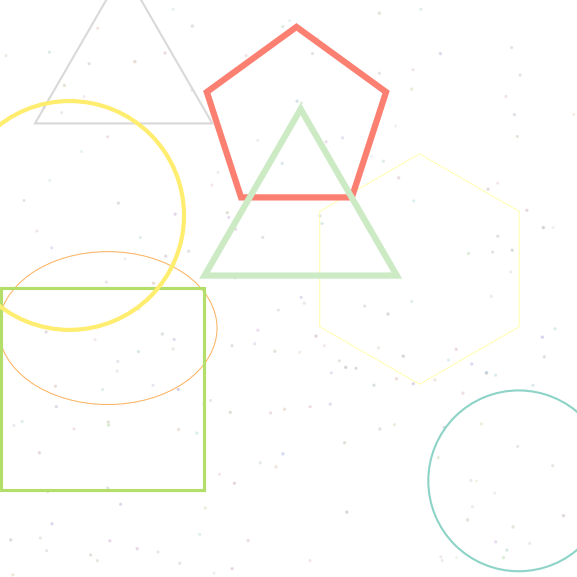[{"shape": "circle", "thickness": 1, "radius": 0.78, "center": [0.898, 0.166]}, {"shape": "hexagon", "thickness": 0.5, "radius": 1.0, "center": [0.726, 0.533]}, {"shape": "pentagon", "thickness": 3, "radius": 0.82, "center": [0.513, 0.789]}, {"shape": "oval", "thickness": 0.5, "radius": 0.95, "center": [0.187, 0.431]}, {"shape": "square", "thickness": 1.5, "radius": 0.88, "center": [0.178, 0.326]}, {"shape": "triangle", "thickness": 1, "radius": 0.89, "center": [0.214, 0.874]}, {"shape": "triangle", "thickness": 3, "radius": 0.96, "center": [0.521, 0.618]}, {"shape": "circle", "thickness": 2, "radius": 0.99, "center": [0.121, 0.626]}]